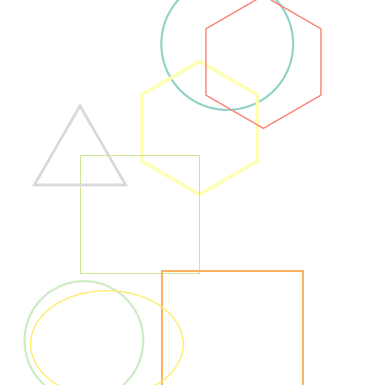[{"shape": "circle", "thickness": 1.5, "radius": 0.86, "center": [0.59, 0.886]}, {"shape": "hexagon", "thickness": 2.5, "radius": 0.86, "center": [0.518, 0.668]}, {"shape": "hexagon", "thickness": 1, "radius": 0.86, "center": [0.684, 0.839]}, {"shape": "square", "thickness": 1.5, "radius": 0.92, "center": [0.603, 0.113]}, {"shape": "square", "thickness": 0.5, "radius": 0.77, "center": [0.362, 0.444]}, {"shape": "triangle", "thickness": 2, "radius": 0.68, "center": [0.208, 0.588]}, {"shape": "circle", "thickness": 1.5, "radius": 0.77, "center": [0.218, 0.115]}, {"shape": "oval", "thickness": 1, "radius": 0.99, "center": [0.278, 0.106]}]